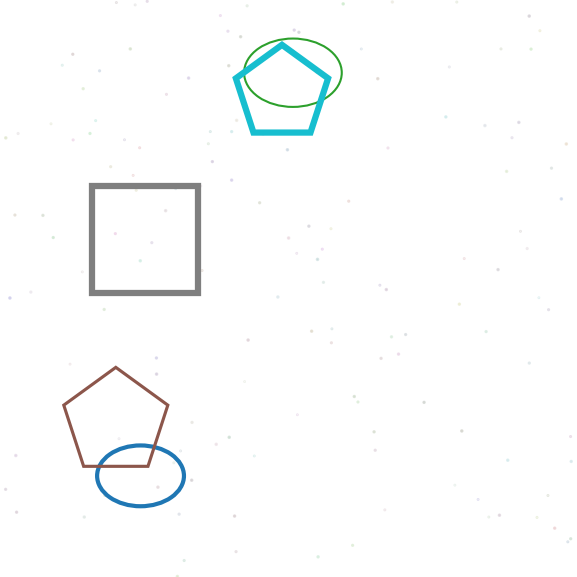[{"shape": "oval", "thickness": 2, "radius": 0.38, "center": [0.243, 0.175]}, {"shape": "oval", "thickness": 1, "radius": 0.42, "center": [0.507, 0.873]}, {"shape": "pentagon", "thickness": 1.5, "radius": 0.47, "center": [0.201, 0.268]}, {"shape": "square", "thickness": 3, "radius": 0.46, "center": [0.251, 0.585]}, {"shape": "pentagon", "thickness": 3, "radius": 0.42, "center": [0.488, 0.838]}]